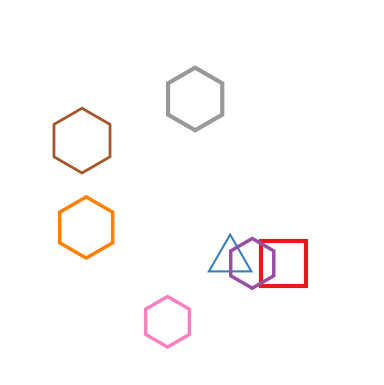[{"shape": "square", "thickness": 3, "radius": 0.29, "center": [0.736, 0.315]}, {"shape": "triangle", "thickness": 1.5, "radius": 0.32, "center": [0.598, 0.327]}, {"shape": "hexagon", "thickness": 2.5, "radius": 0.32, "center": [0.655, 0.316]}, {"shape": "hexagon", "thickness": 2.5, "radius": 0.4, "center": [0.224, 0.409]}, {"shape": "hexagon", "thickness": 2, "radius": 0.42, "center": [0.213, 0.635]}, {"shape": "hexagon", "thickness": 2.5, "radius": 0.33, "center": [0.435, 0.164]}, {"shape": "hexagon", "thickness": 3, "radius": 0.41, "center": [0.507, 0.743]}]